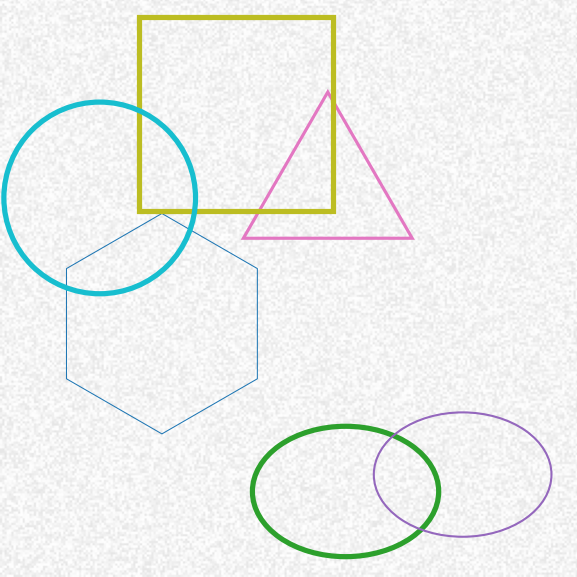[{"shape": "hexagon", "thickness": 0.5, "radius": 0.95, "center": [0.28, 0.439]}, {"shape": "oval", "thickness": 2.5, "radius": 0.81, "center": [0.598, 0.148]}, {"shape": "oval", "thickness": 1, "radius": 0.77, "center": [0.801, 0.177]}, {"shape": "triangle", "thickness": 1.5, "radius": 0.84, "center": [0.568, 0.671]}, {"shape": "square", "thickness": 2.5, "radius": 0.84, "center": [0.409, 0.802]}, {"shape": "circle", "thickness": 2.5, "radius": 0.83, "center": [0.173, 0.656]}]